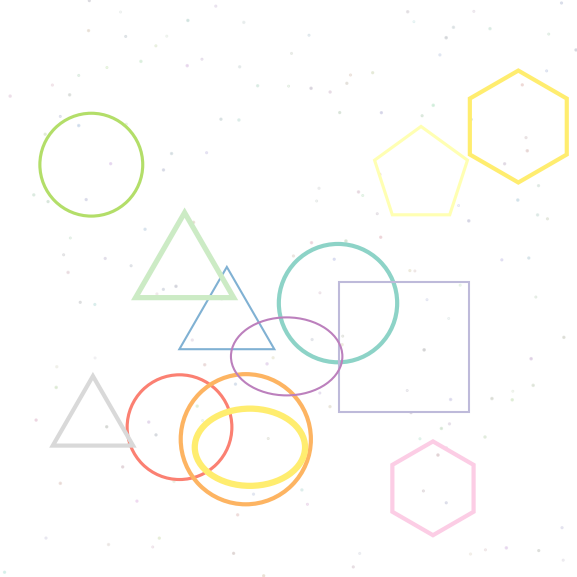[{"shape": "circle", "thickness": 2, "radius": 0.51, "center": [0.585, 0.474]}, {"shape": "pentagon", "thickness": 1.5, "radius": 0.42, "center": [0.729, 0.696]}, {"shape": "square", "thickness": 1, "radius": 0.56, "center": [0.699, 0.399]}, {"shape": "circle", "thickness": 1.5, "radius": 0.45, "center": [0.311, 0.259]}, {"shape": "triangle", "thickness": 1, "radius": 0.47, "center": [0.393, 0.442]}, {"shape": "circle", "thickness": 2, "radius": 0.56, "center": [0.426, 0.239]}, {"shape": "circle", "thickness": 1.5, "radius": 0.45, "center": [0.158, 0.714]}, {"shape": "hexagon", "thickness": 2, "radius": 0.41, "center": [0.75, 0.154]}, {"shape": "triangle", "thickness": 2, "radius": 0.4, "center": [0.161, 0.268]}, {"shape": "oval", "thickness": 1, "radius": 0.48, "center": [0.496, 0.382]}, {"shape": "triangle", "thickness": 2.5, "radius": 0.49, "center": [0.32, 0.533]}, {"shape": "oval", "thickness": 3, "radius": 0.48, "center": [0.433, 0.225]}, {"shape": "hexagon", "thickness": 2, "radius": 0.48, "center": [0.898, 0.78]}]